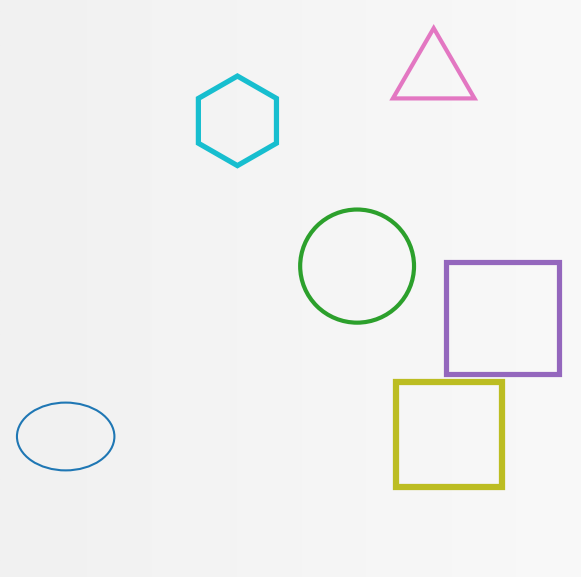[{"shape": "oval", "thickness": 1, "radius": 0.42, "center": [0.113, 0.243]}, {"shape": "circle", "thickness": 2, "radius": 0.49, "center": [0.614, 0.538]}, {"shape": "square", "thickness": 2.5, "radius": 0.48, "center": [0.865, 0.449]}, {"shape": "triangle", "thickness": 2, "radius": 0.41, "center": [0.746, 0.869]}, {"shape": "square", "thickness": 3, "radius": 0.46, "center": [0.772, 0.247]}, {"shape": "hexagon", "thickness": 2.5, "radius": 0.39, "center": [0.408, 0.79]}]